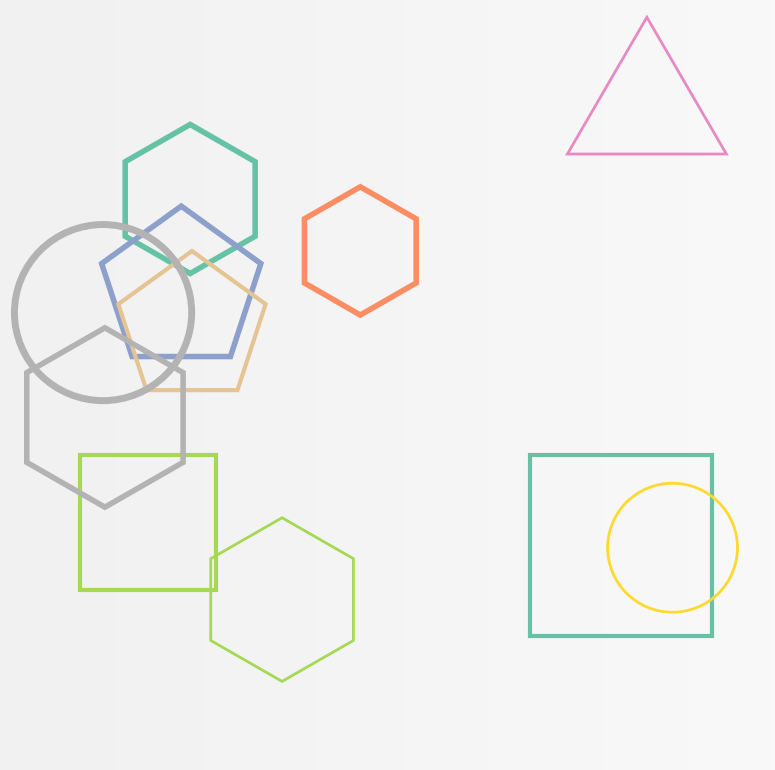[{"shape": "hexagon", "thickness": 2, "radius": 0.48, "center": [0.245, 0.742]}, {"shape": "square", "thickness": 1.5, "radius": 0.59, "center": [0.802, 0.291]}, {"shape": "hexagon", "thickness": 2, "radius": 0.42, "center": [0.465, 0.674]}, {"shape": "pentagon", "thickness": 2, "radius": 0.54, "center": [0.234, 0.624]}, {"shape": "triangle", "thickness": 1, "radius": 0.59, "center": [0.835, 0.859]}, {"shape": "hexagon", "thickness": 1, "radius": 0.53, "center": [0.364, 0.221]}, {"shape": "square", "thickness": 1.5, "radius": 0.44, "center": [0.191, 0.322]}, {"shape": "circle", "thickness": 1, "radius": 0.42, "center": [0.868, 0.289]}, {"shape": "pentagon", "thickness": 1.5, "radius": 0.5, "center": [0.248, 0.574]}, {"shape": "hexagon", "thickness": 2, "radius": 0.58, "center": [0.135, 0.458]}, {"shape": "circle", "thickness": 2.5, "radius": 0.57, "center": [0.133, 0.594]}]